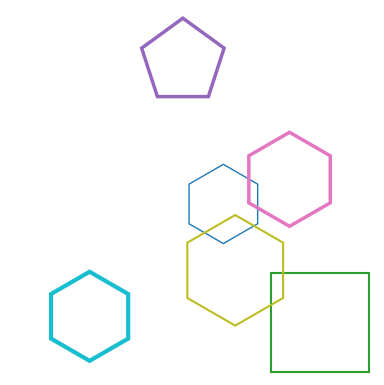[{"shape": "hexagon", "thickness": 1, "radius": 0.51, "center": [0.58, 0.47]}, {"shape": "square", "thickness": 1.5, "radius": 0.64, "center": [0.831, 0.162]}, {"shape": "pentagon", "thickness": 2.5, "radius": 0.56, "center": [0.475, 0.84]}, {"shape": "hexagon", "thickness": 2.5, "radius": 0.61, "center": [0.752, 0.534]}, {"shape": "hexagon", "thickness": 1.5, "radius": 0.72, "center": [0.611, 0.298]}, {"shape": "hexagon", "thickness": 3, "radius": 0.58, "center": [0.233, 0.178]}]